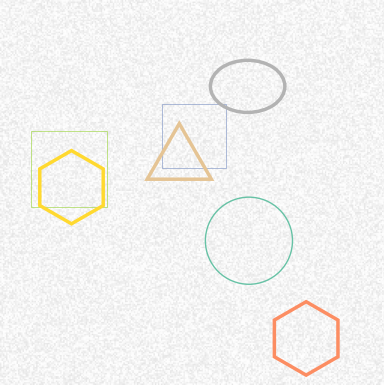[{"shape": "circle", "thickness": 1, "radius": 0.57, "center": [0.647, 0.375]}, {"shape": "hexagon", "thickness": 2.5, "radius": 0.48, "center": [0.795, 0.121]}, {"shape": "square", "thickness": 0.5, "radius": 0.42, "center": [0.503, 0.646]}, {"shape": "square", "thickness": 0.5, "radius": 0.49, "center": [0.179, 0.561]}, {"shape": "hexagon", "thickness": 2.5, "radius": 0.48, "center": [0.186, 0.514]}, {"shape": "triangle", "thickness": 2.5, "radius": 0.48, "center": [0.466, 0.583]}, {"shape": "oval", "thickness": 2.5, "radius": 0.48, "center": [0.643, 0.776]}]